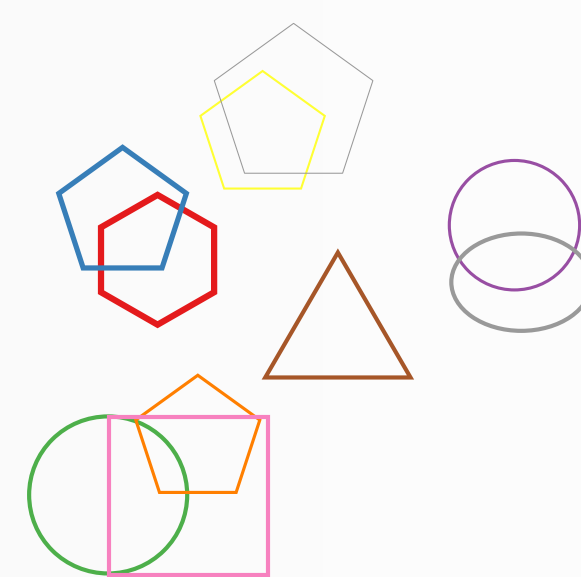[{"shape": "hexagon", "thickness": 3, "radius": 0.56, "center": [0.271, 0.549]}, {"shape": "pentagon", "thickness": 2.5, "radius": 0.58, "center": [0.211, 0.628]}, {"shape": "circle", "thickness": 2, "radius": 0.68, "center": [0.186, 0.142]}, {"shape": "circle", "thickness": 1.5, "radius": 0.56, "center": [0.885, 0.609]}, {"shape": "pentagon", "thickness": 1.5, "radius": 0.56, "center": [0.34, 0.237]}, {"shape": "pentagon", "thickness": 1, "radius": 0.56, "center": [0.452, 0.764]}, {"shape": "triangle", "thickness": 2, "radius": 0.72, "center": [0.581, 0.418]}, {"shape": "square", "thickness": 2, "radius": 0.68, "center": [0.324, 0.14]}, {"shape": "pentagon", "thickness": 0.5, "radius": 0.72, "center": [0.505, 0.815]}, {"shape": "oval", "thickness": 2, "radius": 0.6, "center": [0.897, 0.511]}]